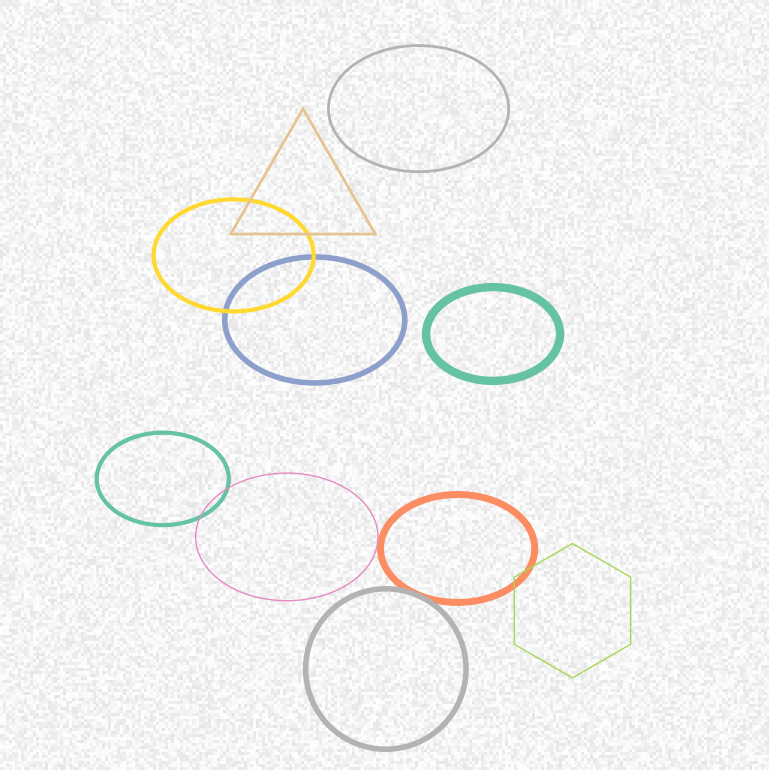[{"shape": "oval", "thickness": 1.5, "radius": 0.43, "center": [0.211, 0.378]}, {"shape": "oval", "thickness": 3, "radius": 0.43, "center": [0.64, 0.566]}, {"shape": "oval", "thickness": 2.5, "radius": 0.5, "center": [0.594, 0.288]}, {"shape": "oval", "thickness": 2, "radius": 0.58, "center": [0.409, 0.584]}, {"shape": "oval", "thickness": 0.5, "radius": 0.59, "center": [0.372, 0.303]}, {"shape": "hexagon", "thickness": 0.5, "radius": 0.44, "center": [0.743, 0.207]}, {"shape": "oval", "thickness": 1.5, "radius": 0.52, "center": [0.303, 0.668]}, {"shape": "triangle", "thickness": 1, "radius": 0.54, "center": [0.393, 0.75]}, {"shape": "oval", "thickness": 1, "radius": 0.59, "center": [0.544, 0.859]}, {"shape": "circle", "thickness": 2, "radius": 0.52, "center": [0.501, 0.131]}]